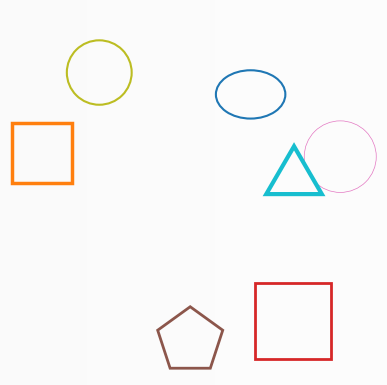[{"shape": "oval", "thickness": 1.5, "radius": 0.45, "center": [0.647, 0.755]}, {"shape": "square", "thickness": 2.5, "radius": 0.39, "center": [0.109, 0.602]}, {"shape": "square", "thickness": 2, "radius": 0.49, "center": [0.755, 0.167]}, {"shape": "pentagon", "thickness": 2, "radius": 0.44, "center": [0.491, 0.115]}, {"shape": "circle", "thickness": 0.5, "radius": 0.46, "center": [0.878, 0.593]}, {"shape": "circle", "thickness": 1.5, "radius": 0.42, "center": [0.256, 0.812]}, {"shape": "triangle", "thickness": 3, "radius": 0.41, "center": [0.759, 0.537]}]